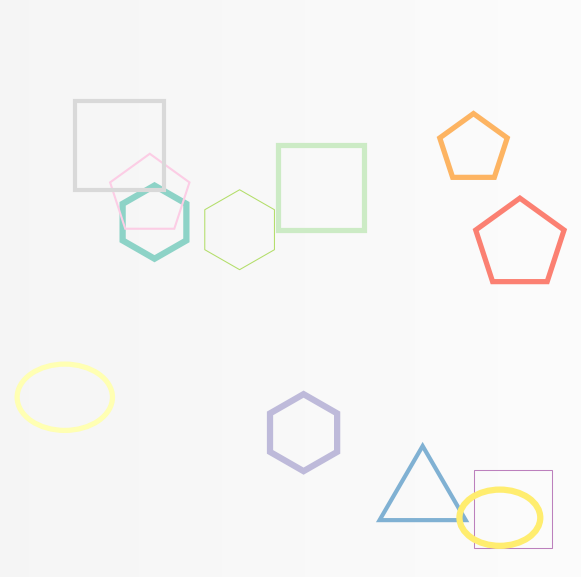[{"shape": "hexagon", "thickness": 3, "radius": 0.32, "center": [0.266, 0.614]}, {"shape": "oval", "thickness": 2.5, "radius": 0.41, "center": [0.111, 0.311]}, {"shape": "hexagon", "thickness": 3, "radius": 0.33, "center": [0.522, 0.25]}, {"shape": "pentagon", "thickness": 2.5, "radius": 0.4, "center": [0.894, 0.576]}, {"shape": "triangle", "thickness": 2, "radius": 0.43, "center": [0.727, 0.141]}, {"shape": "pentagon", "thickness": 2.5, "radius": 0.31, "center": [0.815, 0.741]}, {"shape": "hexagon", "thickness": 0.5, "radius": 0.35, "center": [0.412, 0.601]}, {"shape": "pentagon", "thickness": 1, "radius": 0.36, "center": [0.258, 0.661]}, {"shape": "square", "thickness": 2, "radius": 0.39, "center": [0.206, 0.748]}, {"shape": "square", "thickness": 0.5, "radius": 0.34, "center": [0.883, 0.118]}, {"shape": "square", "thickness": 2.5, "radius": 0.37, "center": [0.553, 0.674]}, {"shape": "oval", "thickness": 3, "radius": 0.35, "center": [0.86, 0.103]}]